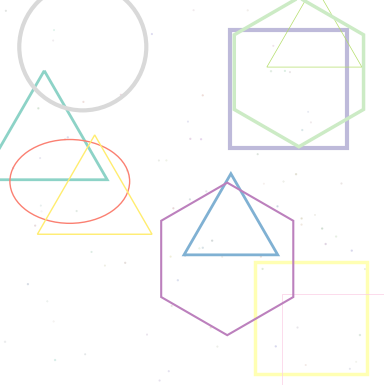[{"shape": "triangle", "thickness": 2, "radius": 0.94, "center": [0.115, 0.628]}, {"shape": "square", "thickness": 2.5, "radius": 0.73, "center": [0.807, 0.174]}, {"shape": "square", "thickness": 3, "radius": 0.76, "center": [0.749, 0.769]}, {"shape": "oval", "thickness": 1, "radius": 0.78, "center": [0.181, 0.529]}, {"shape": "triangle", "thickness": 2, "radius": 0.7, "center": [0.6, 0.408]}, {"shape": "triangle", "thickness": 0.5, "radius": 0.71, "center": [0.817, 0.897]}, {"shape": "square", "thickness": 0.5, "radius": 0.67, "center": [0.868, 0.103]}, {"shape": "circle", "thickness": 3, "radius": 0.82, "center": [0.215, 0.878]}, {"shape": "hexagon", "thickness": 1.5, "radius": 0.99, "center": [0.59, 0.328]}, {"shape": "hexagon", "thickness": 2.5, "radius": 0.97, "center": [0.776, 0.813]}, {"shape": "triangle", "thickness": 1, "radius": 0.86, "center": [0.246, 0.478]}]